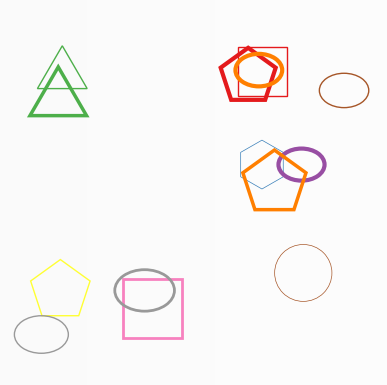[{"shape": "pentagon", "thickness": 3, "radius": 0.37, "center": [0.64, 0.801]}, {"shape": "square", "thickness": 1, "radius": 0.32, "center": [0.677, 0.815]}, {"shape": "hexagon", "thickness": 0.5, "radius": 0.32, "center": [0.676, 0.573]}, {"shape": "triangle", "thickness": 1, "radius": 0.37, "center": [0.161, 0.807]}, {"shape": "triangle", "thickness": 2.5, "radius": 0.42, "center": [0.15, 0.742]}, {"shape": "oval", "thickness": 3, "radius": 0.3, "center": [0.778, 0.572]}, {"shape": "oval", "thickness": 3, "radius": 0.3, "center": [0.668, 0.818]}, {"shape": "pentagon", "thickness": 2.5, "radius": 0.43, "center": [0.708, 0.525]}, {"shape": "pentagon", "thickness": 1, "radius": 0.4, "center": [0.156, 0.245]}, {"shape": "circle", "thickness": 0.5, "radius": 0.37, "center": [0.783, 0.291]}, {"shape": "oval", "thickness": 1, "radius": 0.32, "center": [0.888, 0.765]}, {"shape": "square", "thickness": 2, "radius": 0.38, "center": [0.393, 0.199]}, {"shape": "oval", "thickness": 1, "radius": 0.35, "center": [0.107, 0.131]}, {"shape": "oval", "thickness": 2, "radius": 0.38, "center": [0.373, 0.246]}]